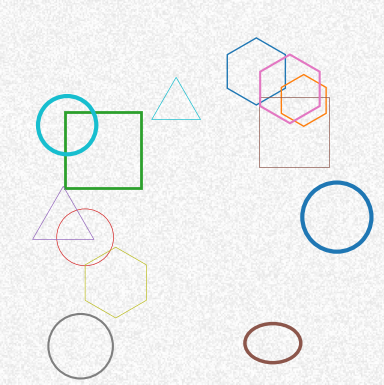[{"shape": "circle", "thickness": 3, "radius": 0.45, "center": [0.875, 0.436]}, {"shape": "hexagon", "thickness": 1, "radius": 0.44, "center": [0.666, 0.814]}, {"shape": "hexagon", "thickness": 1, "radius": 0.34, "center": [0.789, 0.739]}, {"shape": "square", "thickness": 2, "radius": 0.49, "center": [0.268, 0.611]}, {"shape": "circle", "thickness": 0.5, "radius": 0.37, "center": [0.221, 0.384]}, {"shape": "triangle", "thickness": 0.5, "radius": 0.46, "center": [0.164, 0.424]}, {"shape": "square", "thickness": 0.5, "radius": 0.46, "center": [0.764, 0.658]}, {"shape": "oval", "thickness": 2.5, "radius": 0.36, "center": [0.709, 0.109]}, {"shape": "hexagon", "thickness": 1.5, "radius": 0.45, "center": [0.753, 0.769]}, {"shape": "circle", "thickness": 1.5, "radius": 0.42, "center": [0.209, 0.101]}, {"shape": "hexagon", "thickness": 0.5, "radius": 0.46, "center": [0.301, 0.266]}, {"shape": "circle", "thickness": 3, "radius": 0.38, "center": [0.174, 0.675]}, {"shape": "triangle", "thickness": 0.5, "radius": 0.37, "center": [0.457, 0.726]}]